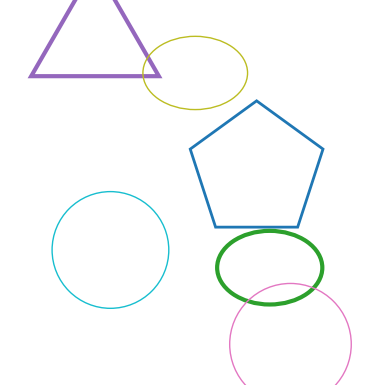[{"shape": "pentagon", "thickness": 2, "radius": 0.91, "center": [0.667, 0.557]}, {"shape": "oval", "thickness": 3, "radius": 0.68, "center": [0.701, 0.305]}, {"shape": "triangle", "thickness": 3, "radius": 0.96, "center": [0.247, 0.898]}, {"shape": "circle", "thickness": 1, "radius": 0.79, "center": [0.754, 0.106]}, {"shape": "oval", "thickness": 1, "radius": 0.68, "center": [0.507, 0.811]}, {"shape": "circle", "thickness": 1, "radius": 0.76, "center": [0.287, 0.351]}]